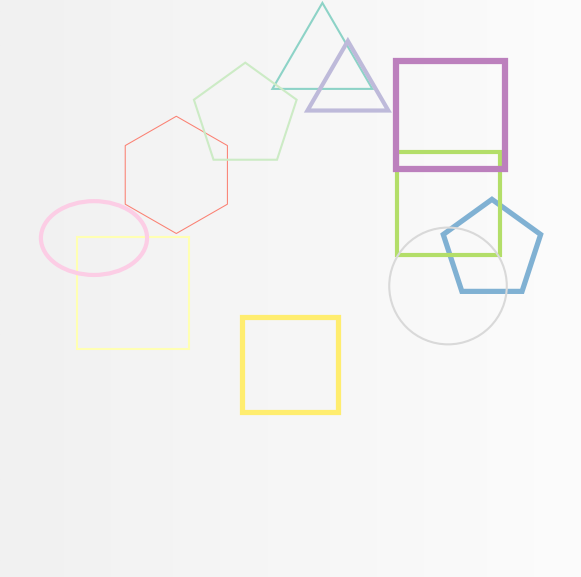[{"shape": "triangle", "thickness": 1, "radius": 0.5, "center": [0.555, 0.895]}, {"shape": "square", "thickness": 1, "radius": 0.48, "center": [0.228, 0.492]}, {"shape": "triangle", "thickness": 2, "radius": 0.4, "center": [0.599, 0.848]}, {"shape": "hexagon", "thickness": 0.5, "radius": 0.51, "center": [0.303, 0.696]}, {"shape": "pentagon", "thickness": 2.5, "radius": 0.44, "center": [0.846, 0.566]}, {"shape": "square", "thickness": 2, "radius": 0.44, "center": [0.771, 0.647]}, {"shape": "oval", "thickness": 2, "radius": 0.46, "center": [0.162, 0.587]}, {"shape": "circle", "thickness": 1, "radius": 0.51, "center": [0.771, 0.504]}, {"shape": "square", "thickness": 3, "radius": 0.47, "center": [0.775, 0.8]}, {"shape": "pentagon", "thickness": 1, "radius": 0.46, "center": [0.422, 0.798]}, {"shape": "square", "thickness": 2.5, "radius": 0.41, "center": [0.499, 0.368]}]